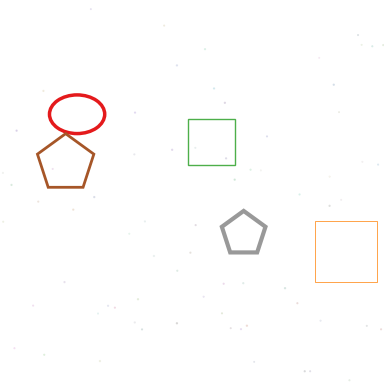[{"shape": "oval", "thickness": 2.5, "radius": 0.36, "center": [0.2, 0.703]}, {"shape": "square", "thickness": 1, "radius": 0.3, "center": [0.549, 0.631]}, {"shape": "square", "thickness": 0.5, "radius": 0.4, "center": [0.898, 0.346]}, {"shape": "pentagon", "thickness": 2, "radius": 0.39, "center": [0.17, 0.576]}, {"shape": "pentagon", "thickness": 3, "radius": 0.3, "center": [0.633, 0.393]}]